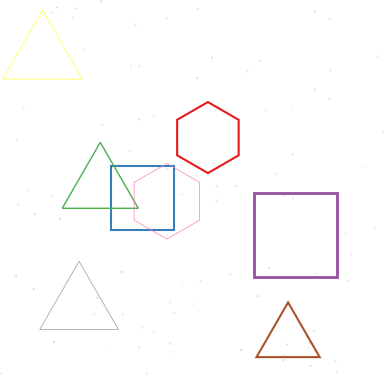[{"shape": "hexagon", "thickness": 1.5, "radius": 0.46, "center": [0.54, 0.643]}, {"shape": "square", "thickness": 1.5, "radius": 0.41, "center": [0.371, 0.486]}, {"shape": "triangle", "thickness": 1, "radius": 0.57, "center": [0.26, 0.516]}, {"shape": "square", "thickness": 2, "radius": 0.54, "center": [0.767, 0.39]}, {"shape": "triangle", "thickness": 0.5, "radius": 0.6, "center": [0.11, 0.854]}, {"shape": "triangle", "thickness": 1.5, "radius": 0.47, "center": [0.748, 0.12]}, {"shape": "hexagon", "thickness": 0.5, "radius": 0.49, "center": [0.434, 0.477]}, {"shape": "triangle", "thickness": 0.5, "radius": 0.59, "center": [0.205, 0.203]}]